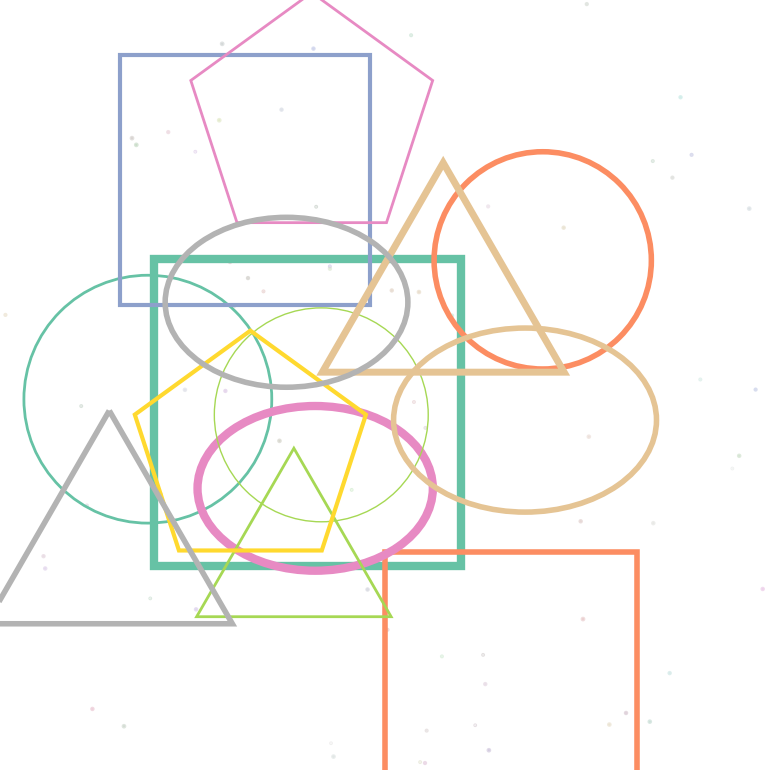[{"shape": "circle", "thickness": 1, "radius": 0.8, "center": [0.192, 0.482]}, {"shape": "square", "thickness": 3, "radius": 0.99, "center": [0.399, 0.464]}, {"shape": "circle", "thickness": 2, "radius": 0.71, "center": [0.705, 0.662]}, {"shape": "square", "thickness": 2, "radius": 0.82, "center": [0.664, 0.119]}, {"shape": "square", "thickness": 1.5, "radius": 0.81, "center": [0.318, 0.767]}, {"shape": "oval", "thickness": 3, "radius": 0.76, "center": [0.409, 0.366]}, {"shape": "pentagon", "thickness": 1, "radius": 0.83, "center": [0.405, 0.844]}, {"shape": "triangle", "thickness": 1, "radius": 0.73, "center": [0.382, 0.272]}, {"shape": "circle", "thickness": 0.5, "radius": 0.69, "center": [0.417, 0.461]}, {"shape": "pentagon", "thickness": 1.5, "radius": 0.79, "center": [0.325, 0.413]}, {"shape": "oval", "thickness": 2, "radius": 0.85, "center": [0.682, 0.454]}, {"shape": "triangle", "thickness": 2.5, "radius": 0.91, "center": [0.576, 0.607]}, {"shape": "triangle", "thickness": 2, "radius": 0.92, "center": [0.142, 0.282]}, {"shape": "oval", "thickness": 2, "radius": 0.79, "center": [0.372, 0.607]}]